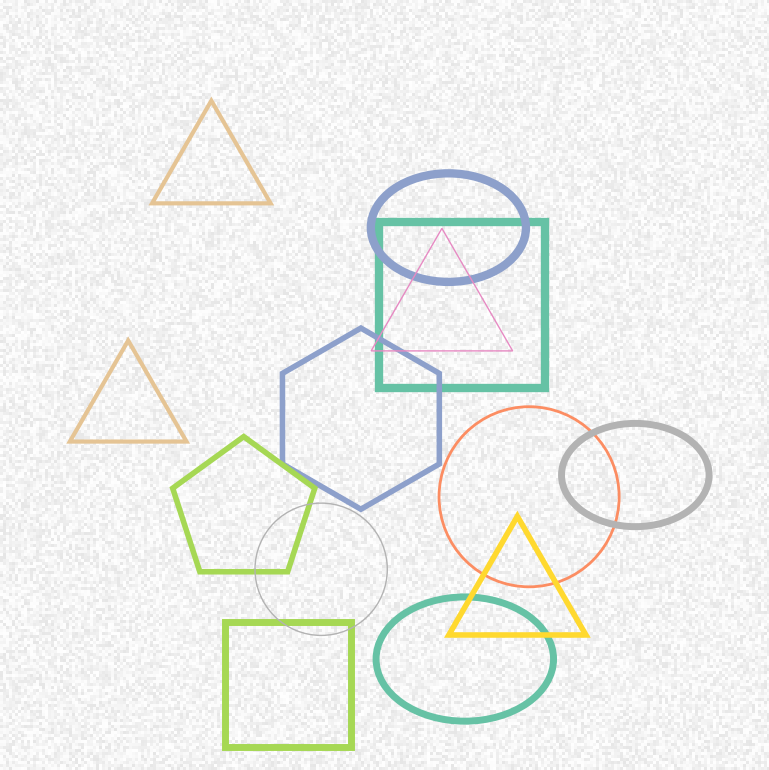[{"shape": "square", "thickness": 3, "radius": 0.54, "center": [0.6, 0.603]}, {"shape": "oval", "thickness": 2.5, "radius": 0.58, "center": [0.604, 0.144]}, {"shape": "circle", "thickness": 1, "radius": 0.58, "center": [0.687, 0.355]}, {"shape": "oval", "thickness": 3, "radius": 0.5, "center": [0.582, 0.704]}, {"shape": "hexagon", "thickness": 2, "radius": 0.59, "center": [0.469, 0.456]}, {"shape": "triangle", "thickness": 0.5, "radius": 0.53, "center": [0.574, 0.597]}, {"shape": "pentagon", "thickness": 2, "radius": 0.49, "center": [0.317, 0.336]}, {"shape": "square", "thickness": 2.5, "radius": 0.41, "center": [0.374, 0.111]}, {"shape": "triangle", "thickness": 2, "radius": 0.51, "center": [0.672, 0.227]}, {"shape": "triangle", "thickness": 1.5, "radius": 0.44, "center": [0.166, 0.47]}, {"shape": "triangle", "thickness": 1.5, "radius": 0.44, "center": [0.274, 0.78]}, {"shape": "oval", "thickness": 2.5, "radius": 0.48, "center": [0.825, 0.383]}, {"shape": "circle", "thickness": 0.5, "radius": 0.43, "center": [0.417, 0.261]}]